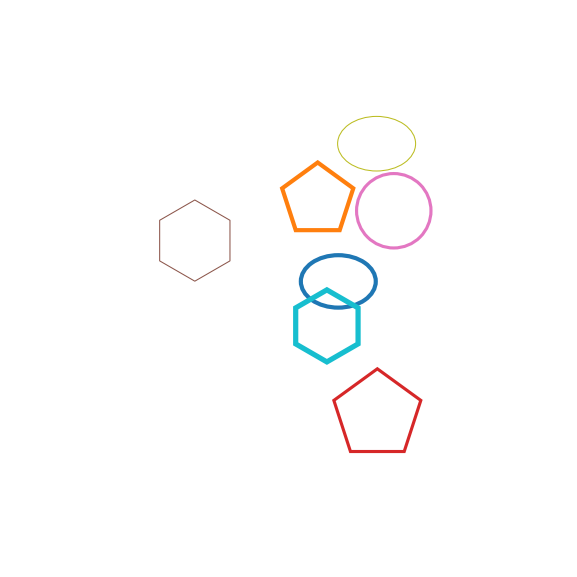[{"shape": "oval", "thickness": 2, "radius": 0.32, "center": [0.586, 0.512]}, {"shape": "pentagon", "thickness": 2, "radius": 0.32, "center": [0.55, 0.653]}, {"shape": "pentagon", "thickness": 1.5, "radius": 0.4, "center": [0.653, 0.281]}, {"shape": "hexagon", "thickness": 0.5, "radius": 0.35, "center": [0.337, 0.583]}, {"shape": "circle", "thickness": 1.5, "radius": 0.32, "center": [0.682, 0.634]}, {"shape": "oval", "thickness": 0.5, "radius": 0.34, "center": [0.652, 0.75]}, {"shape": "hexagon", "thickness": 2.5, "radius": 0.31, "center": [0.566, 0.435]}]